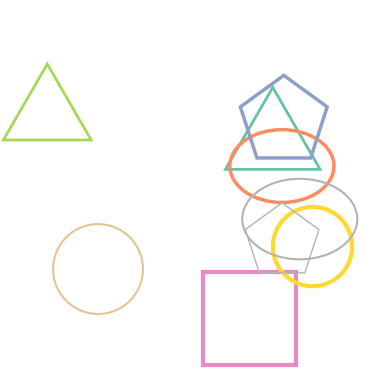[{"shape": "triangle", "thickness": 2, "radius": 0.71, "center": [0.708, 0.631]}, {"shape": "oval", "thickness": 2.5, "radius": 0.68, "center": [0.732, 0.569]}, {"shape": "pentagon", "thickness": 2.5, "radius": 0.59, "center": [0.737, 0.686]}, {"shape": "square", "thickness": 3, "radius": 0.6, "center": [0.648, 0.173]}, {"shape": "triangle", "thickness": 2, "radius": 0.66, "center": [0.123, 0.702]}, {"shape": "circle", "thickness": 3, "radius": 0.51, "center": [0.812, 0.36]}, {"shape": "circle", "thickness": 1.5, "radius": 0.58, "center": [0.255, 0.301]}, {"shape": "oval", "thickness": 1.5, "radius": 0.75, "center": [0.779, 0.431]}, {"shape": "pentagon", "thickness": 1, "radius": 0.5, "center": [0.733, 0.373]}]